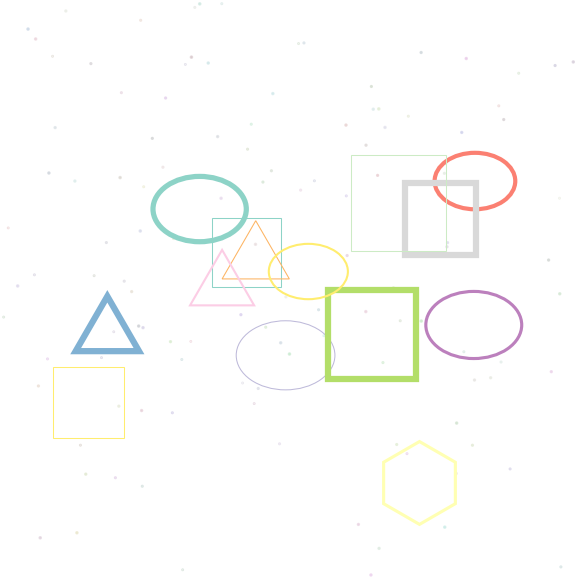[{"shape": "square", "thickness": 0.5, "radius": 0.3, "center": [0.427, 0.561]}, {"shape": "oval", "thickness": 2.5, "radius": 0.4, "center": [0.346, 0.637]}, {"shape": "hexagon", "thickness": 1.5, "radius": 0.36, "center": [0.726, 0.163]}, {"shape": "oval", "thickness": 0.5, "radius": 0.43, "center": [0.494, 0.384]}, {"shape": "oval", "thickness": 2, "radius": 0.35, "center": [0.822, 0.686]}, {"shape": "triangle", "thickness": 3, "radius": 0.32, "center": [0.186, 0.423]}, {"shape": "triangle", "thickness": 0.5, "radius": 0.34, "center": [0.443, 0.55]}, {"shape": "square", "thickness": 3, "radius": 0.38, "center": [0.644, 0.42]}, {"shape": "triangle", "thickness": 1, "radius": 0.32, "center": [0.385, 0.502]}, {"shape": "square", "thickness": 3, "radius": 0.31, "center": [0.763, 0.62]}, {"shape": "oval", "thickness": 1.5, "radius": 0.42, "center": [0.82, 0.436]}, {"shape": "square", "thickness": 0.5, "radius": 0.41, "center": [0.69, 0.647]}, {"shape": "square", "thickness": 0.5, "radius": 0.31, "center": [0.154, 0.302]}, {"shape": "oval", "thickness": 1, "radius": 0.34, "center": [0.534, 0.529]}]